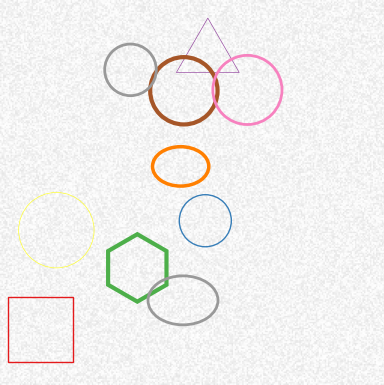[{"shape": "square", "thickness": 1, "radius": 0.42, "center": [0.106, 0.144]}, {"shape": "circle", "thickness": 1, "radius": 0.34, "center": [0.533, 0.427]}, {"shape": "hexagon", "thickness": 3, "radius": 0.44, "center": [0.357, 0.304]}, {"shape": "triangle", "thickness": 0.5, "radius": 0.47, "center": [0.54, 0.859]}, {"shape": "oval", "thickness": 2.5, "radius": 0.37, "center": [0.469, 0.568]}, {"shape": "circle", "thickness": 0.5, "radius": 0.49, "center": [0.146, 0.402]}, {"shape": "circle", "thickness": 3, "radius": 0.44, "center": [0.478, 0.764]}, {"shape": "circle", "thickness": 2, "radius": 0.45, "center": [0.643, 0.766]}, {"shape": "oval", "thickness": 2, "radius": 0.45, "center": [0.475, 0.22]}, {"shape": "circle", "thickness": 2, "radius": 0.33, "center": [0.339, 0.819]}]